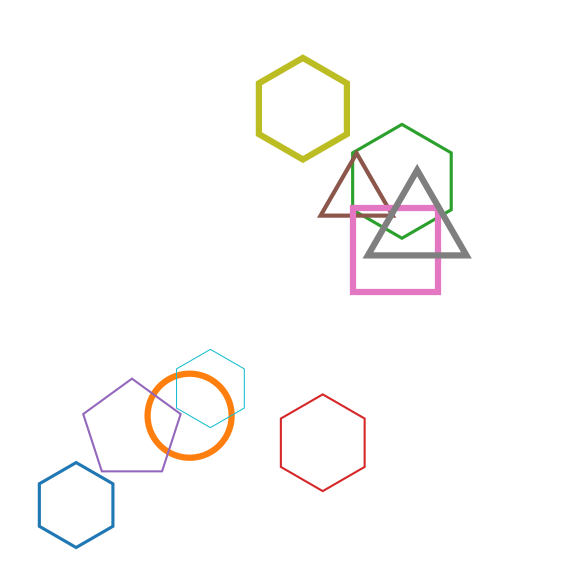[{"shape": "hexagon", "thickness": 1.5, "radius": 0.37, "center": [0.132, 0.125]}, {"shape": "circle", "thickness": 3, "radius": 0.36, "center": [0.328, 0.279]}, {"shape": "hexagon", "thickness": 1.5, "radius": 0.49, "center": [0.696, 0.685]}, {"shape": "hexagon", "thickness": 1, "radius": 0.42, "center": [0.559, 0.232]}, {"shape": "pentagon", "thickness": 1, "radius": 0.44, "center": [0.228, 0.255]}, {"shape": "triangle", "thickness": 2, "radius": 0.36, "center": [0.618, 0.662]}, {"shape": "square", "thickness": 3, "radius": 0.37, "center": [0.685, 0.567]}, {"shape": "triangle", "thickness": 3, "radius": 0.49, "center": [0.722, 0.606]}, {"shape": "hexagon", "thickness": 3, "radius": 0.44, "center": [0.525, 0.811]}, {"shape": "hexagon", "thickness": 0.5, "radius": 0.34, "center": [0.364, 0.326]}]